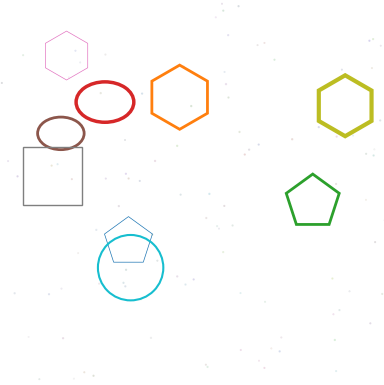[{"shape": "pentagon", "thickness": 0.5, "radius": 0.33, "center": [0.334, 0.372]}, {"shape": "hexagon", "thickness": 2, "radius": 0.42, "center": [0.467, 0.748]}, {"shape": "pentagon", "thickness": 2, "radius": 0.36, "center": [0.812, 0.476]}, {"shape": "oval", "thickness": 2.5, "radius": 0.37, "center": [0.273, 0.735]}, {"shape": "oval", "thickness": 2, "radius": 0.3, "center": [0.158, 0.654]}, {"shape": "hexagon", "thickness": 0.5, "radius": 0.32, "center": [0.173, 0.856]}, {"shape": "square", "thickness": 1, "radius": 0.38, "center": [0.137, 0.543]}, {"shape": "hexagon", "thickness": 3, "radius": 0.4, "center": [0.897, 0.725]}, {"shape": "circle", "thickness": 1.5, "radius": 0.42, "center": [0.339, 0.305]}]